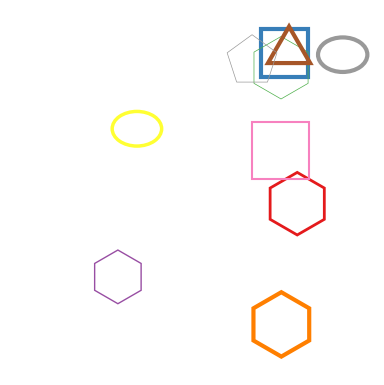[{"shape": "hexagon", "thickness": 2, "radius": 0.41, "center": [0.772, 0.471]}, {"shape": "square", "thickness": 3, "radius": 0.31, "center": [0.739, 0.862]}, {"shape": "hexagon", "thickness": 0.5, "radius": 0.41, "center": [0.73, 0.824]}, {"shape": "hexagon", "thickness": 1, "radius": 0.35, "center": [0.306, 0.281]}, {"shape": "hexagon", "thickness": 3, "radius": 0.42, "center": [0.731, 0.157]}, {"shape": "oval", "thickness": 2.5, "radius": 0.32, "center": [0.356, 0.666]}, {"shape": "triangle", "thickness": 3, "radius": 0.32, "center": [0.751, 0.868]}, {"shape": "square", "thickness": 1.5, "radius": 0.37, "center": [0.729, 0.609]}, {"shape": "pentagon", "thickness": 0.5, "radius": 0.34, "center": [0.655, 0.842]}, {"shape": "oval", "thickness": 3, "radius": 0.32, "center": [0.89, 0.858]}]